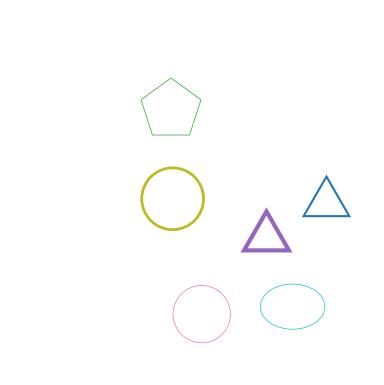[{"shape": "triangle", "thickness": 1.5, "radius": 0.34, "center": [0.848, 0.473]}, {"shape": "pentagon", "thickness": 0.5, "radius": 0.41, "center": [0.444, 0.716]}, {"shape": "triangle", "thickness": 3, "radius": 0.34, "center": [0.692, 0.383]}, {"shape": "circle", "thickness": 0.5, "radius": 0.37, "center": [0.524, 0.184]}, {"shape": "circle", "thickness": 2, "radius": 0.4, "center": [0.448, 0.484]}, {"shape": "oval", "thickness": 0.5, "radius": 0.42, "center": [0.76, 0.204]}]